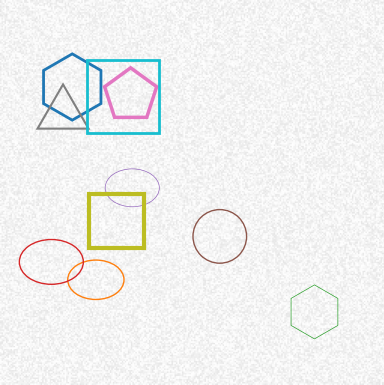[{"shape": "hexagon", "thickness": 2, "radius": 0.43, "center": [0.188, 0.774]}, {"shape": "oval", "thickness": 1, "radius": 0.37, "center": [0.249, 0.273]}, {"shape": "hexagon", "thickness": 0.5, "radius": 0.35, "center": [0.817, 0.19]}, {"shape": "oval", "thickness": 1, "radius": 0.42, "center": [0.133, 0.32]}, {"shape": "oval", "thickness": 0.5, "radius": 0.35, "center": [0.344, 0.512]}, {"shape": "circle", "thickness": 1, "radius": 0.35, "center": [0.571, 0.386]}, {"shape": "pentagon", "thickness": 2.5, "radius": 0.36, "center": [0.339, 0.753]}, {"shape": "triangle", "thickness": 1.5, "radius": 0.38, "center": [0.164, 0.704]}, {"shape": "square", "thickness": 3, "radius": 0.35, "center": [0.302, 0.426]}, {"shape": "square", "thickness": 2, "radius": 0.47, "center": [0.32, 0.749]}]